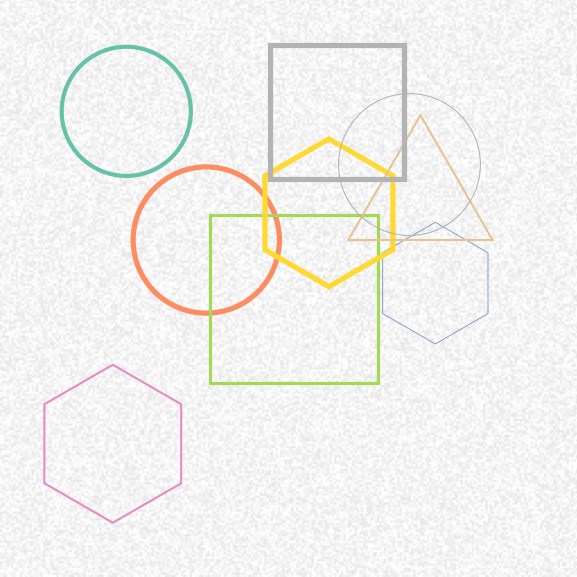[{"shape": "circle", "thickness": 2, "radius": 0.56, "center": [0.219, 0.806]}, {"shape": "circle", "thickness": 2.5, "radius": 0.63, "center": [0.357, 0.583]}, {"shape": "hexagon", "thickness": 0.5, "radius": 0.53, "center": [0.754, 0.509]}, {"shape": "hexagon", "thickness": 1, "radius": 0.68, "center": [0.195, 0.231]}, {"shape": "square", "thickness": 1.5, "radius": 0.73, "center": [0.508, 0.482]}, {"shape": "hexagon", "thickness": 2.5, "radius": 0.64, "center": [0.57, 0.631]}, {"shape": "triangle", "thickness": 1, "radius": 0.72, "center": [0.728, 0.656]}, {"shape": "circle", "thickness": 0.5, "radius": 0.61, "center": [0.709, 0.714]}, {"shape": "square", "thickness": 2.5, "radius": 0.58, "center": [0.584, 0.805]}]